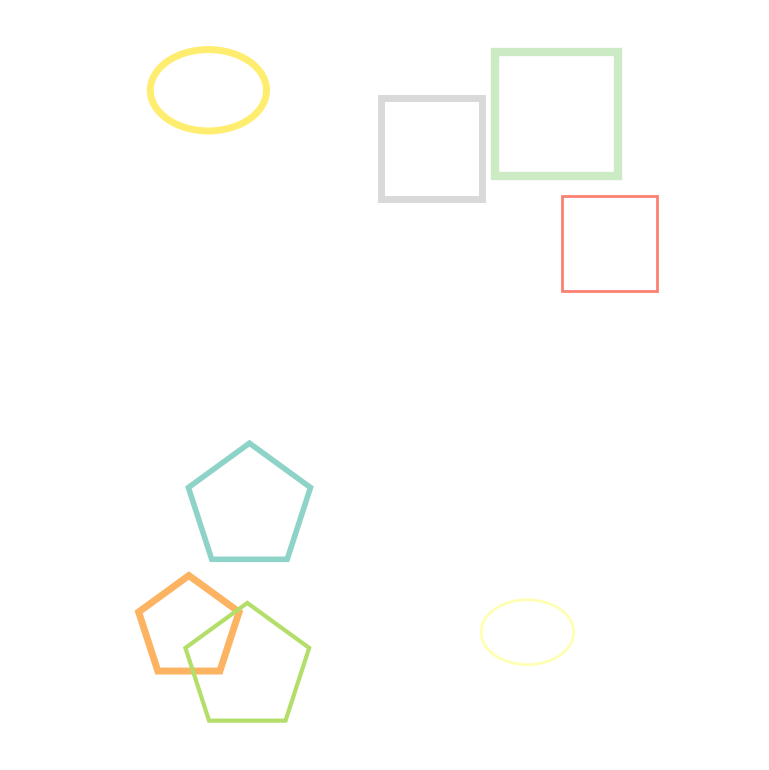[{"shape": "pentagon", "thickness": 2, "radius": 0.42, "center": [0.324, 0.341]}, {"shape": "oval", "thickness": 1, "radius": 0.3, "center": [0.685, 0.179]}, {"shape": "square", "thickness": 1, "radius": 0.31, "center": [0.792, 0.684]}, {"shape": "pentagon", "thickness": 2.5, "radius": 0.34, "center": [0.245, 0.184]}, {"shape": "pentagon", "thickness": 1.5, "radius": 0.42, "center": [0.321, 0.132]}, {"shape": "square", "thickness": 2.5, "radius": 0.33, "center": [0.56, 0.807]}, {"shape": "square", "thickness": 3, "radius": 0.4, "center": [0.722, 0.852]}, {"shape": "oval", "thickness": 2.5, "radius": 0.38, "center": [0.271, 0.883]}]